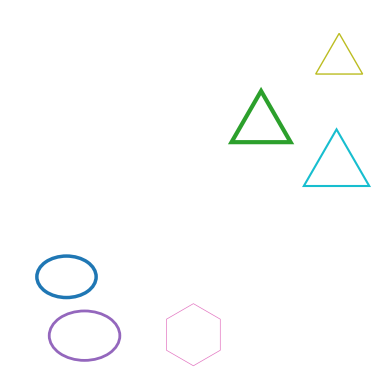[{"shape": "oval", "thickness": 2.5, "radius": 0.38, "center": [0.173, 0.281]}, {"shape": "triangle", "thickness": 3, "radius": 0.44, "center": [0.678, 0.675]}, {"shape": "oval", "thickness": 2, "radius": 0.46, "center": [0.22, 0.128]}, {"shape": "hexagon", "thickness": 0.5, "radius": 0.4, "center": [0.502, 0.131]}, {"shape": "triangle", "thickness": 1, "radius": 0.35, "center": [0.881, 0.843]}, {"shape": "triangle", "thickness": 1.5, "radius": 0.49, "center": [0.874, 0.566]}]